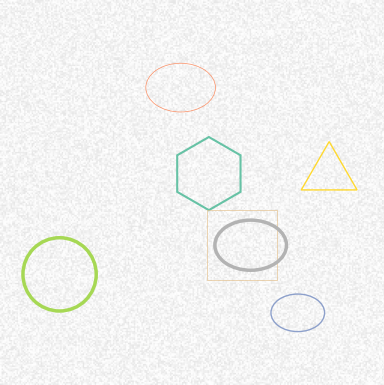[{"shape": "hexagon", "thickness": 1.5, "radius": 0.47, "center": [0.543, 0.549]}, {"shape": "oval", "thickness": 0.5, "radius": 0.45, "center": [0.469, 0.772]}, {"shape": "oval", "thickness": 1, "radius": 0.35, "center": [0.773, 0.187]}, {"shape": "circle", "thickness": 2.5, "radius": 0.48, "center": [0.155, 0.287]}, {"shape": "triangle", "thickness": 1, "radius": 0.42, "center": [0.855, 0.549]}, {"shape": "square", "thickness": 0.5, "radius": 0.46, "center": [0.629, 0.363]}, {"shape": "oval", "thickness": 2.5, "radius": 0.46, "center": [0.651, 0.363]}]